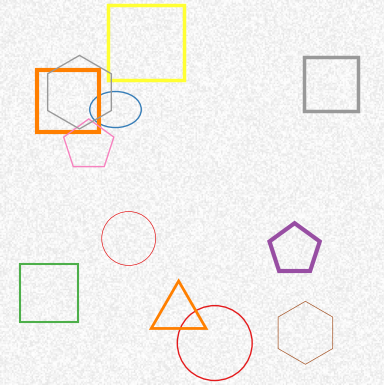[{"shape": "circle", "thickness": 0.5, "radius": 0.35, "center": [0.334, 0.381]}, {"shape": "circle", "thickness": 1, "radius": 0.49, "center": [0.558, 0.109]}, {"shape": "oval", "thickness": 1, "radius": 0.33, "center": [0.3, 0.715]}, {"shape": "square", "thickness": 1.5, "radius": 0.37, "center": [0.127, 0.239]}, {"shape": "pentagon", "thickness": 3, "radius": 0.34, "center": [0.765, 0.352]}, {"shape": "triangle", "thickness": 2, "radius": 0.41, "center": [0.464, 0.188]}, {"shape": "square", "thickness": 3, "radius": 0.4, "center": [0.176, 0.739]}, {"shape": "square", "thickness": 2.5, "radius": 0.49, "center": [0.38, 0.889]}, {"shape": "hexagon", "thickness": 0.5, "radius": 0.41, "center": [0.793, 0.136]}, {"shape": "pentagon", "thickness": 1, "radius": 0.34, "center": [0.231, 0.623]}, {"shape": "hexagon", "thickness": 1, "radius": 0.48, "center": [0.206, 0.761]}, {"shape": "square", "thickness": 2.5, "radius": 0.35, "center": [0.86, 0.782]}]